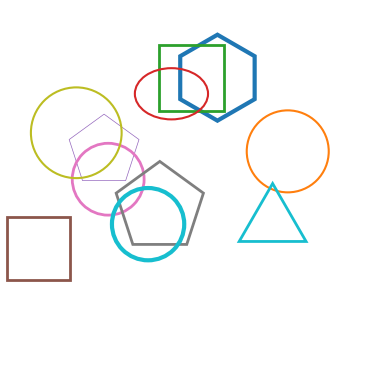[{"shape": "hexagon", "thickness": 3, "radius": 0.56, "center": [0.565, 0.798]}, {"shape": "circle", "thickness": 1.5, "radius": 0.53, "center": [0.747, 0.607]}, {"shape": "square", "thickness": 2, "radius": 0.43, "center": [0.497, 0.797]}, {"shape": "oval", "thickness": 1.5, "radius": 0.48, "center": [0.445, 0.756]}, {"shape": "pentagon", "thickness": 0.5, "radius": 0.48, "center": [0.27, 0.608]}, {"shape": "square", "thickness": 2, "radius": 0.41, "center": [0.101, 0.355]}, {"shape": "circle", "thickness": 2, "radius": 0.47, "center": [0.281, 0.535]}, {"shape": "pentagon", "thickness": 2, "radius": 0.6, "center": [0.415, 0.462]}, {"shape": "circle", "thickness": 1.5, "radius": 0.59, "center": [0.198, 0.655]}, {"shape": "circle", "thickness": 3, "radius": 0.47, "center": [0.385, 0.418]}, {"shape": "triangle", "thickness": 2, "radius": 0.5, "center": [0.708, 0.423]}]